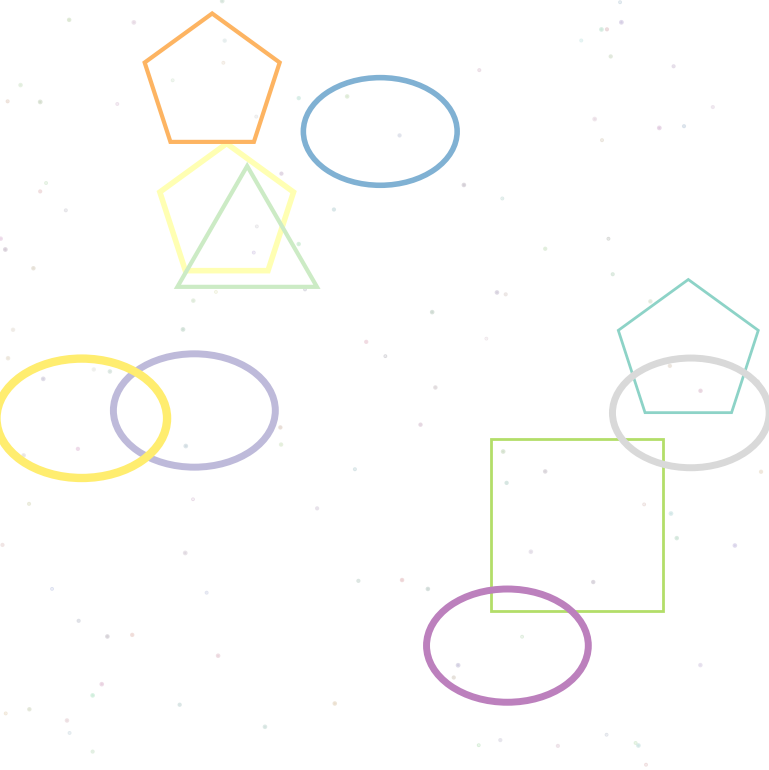[{"shape": "pentagon", "thickness": 1, "radius": 0.48, "center": [0.894, 0.541]}, {"shape": "pentagon", "thickness": 2, "radius": 0.46, "center": [0.294, 0.722]}, {"shape": "oval", "thickness": 2.5, "radius": 0.53, "center": [0.252, 0.467]}, {"shape": "oval", "thickness": 2, "radius": 0.5, "center": [0.494, 0.829]}, {"shape": "pentagon", "thickness": 1.5, "radius": 0.46, "center": [0.276, 0.89]}, {"shape": "square", "thickness": 1, "radius": 0.56, "center": [0.749, 0.318]}, {"shape": "oval", "thickness": 2.5, "radius": 0.51, "center": [0.897, 0.464]}, {"shape": "oval", "thickness": 2.5, "radius": 0.53, "center": [0.659, 0.162]}, {"shape": "triangle", "thickness": 1.5, "radius": 0.52, "center": [0.321, 0.68]}, {"shape": "oval", "thickness": 3, "radius": 0.55, "center": [0.106, 0.457]}]